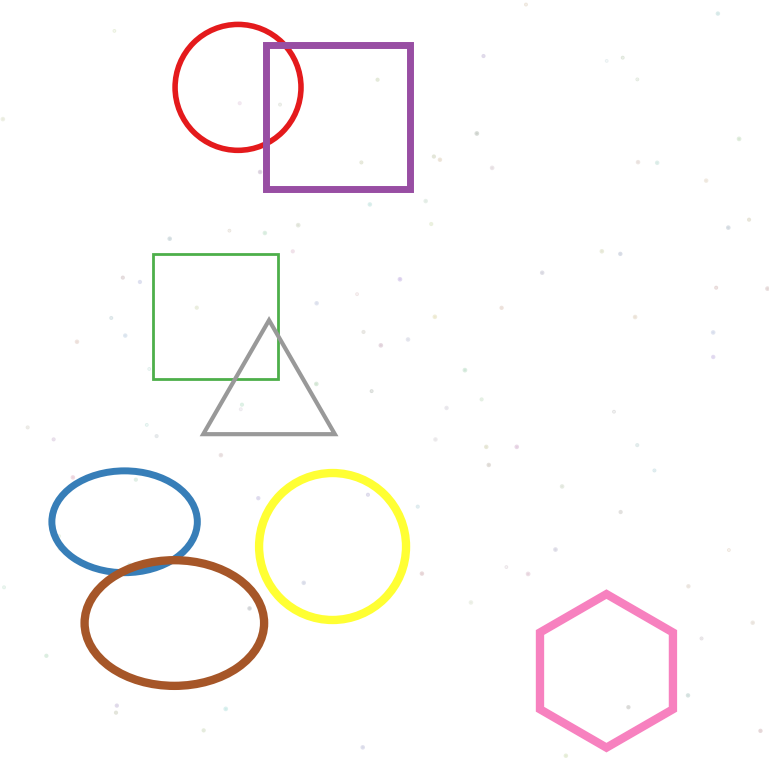[{"shape": "circle", "thickness": 2, "radius": 0.41, "center": [0.309, 0.887]}, {"shape": "oval", "thickness": 2.5, "radius": 0.47, "center": [0.162, 0.322]}, {"shape": "square", "thickness": 1, "radius": 0.41, "center": [0.279, 0.589]}, {"shape": "square", "thickness": 2.5, "radius": 0.47, "center": [0.439, 0.848]}, {"shape": "circle", "thickness": 3, "radius": 0.48, "center": [0.432, 0.29]}, {"shape": "oval", "thickness": 3, "radius": 0.58, "center": [0.226, 0.191]}, {"shape": "hexagon", "thickness": 3, "radius": 0.5, "center": [0.788, 0.129]}, {"shape": "triangle", "thickness": 1.5, "radius": 0.49, "center": [0.349, 0.485]}]